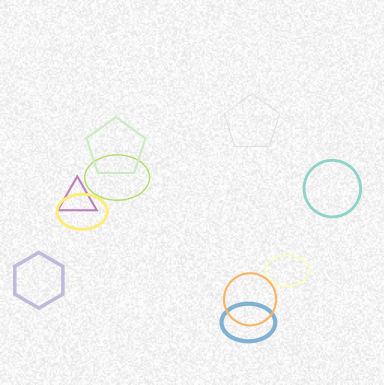[{"shape": "circle", "thickness": 2, "radius": 0.37, "center": [0.863, 0.51]}, {"shape": "oval", "thickness": 1, "radius": 0.29, "center": [0.746, 0.297]}, {"shape": "hexagon", "thickness": 2.5, "radius": 0.36, "center": [0.101, 0.272]}, {"shape": "oval", "thickness": 3, "radius": 0.35, "center": [0.645, 0.162]}, {"shape": "circle", "thickness": 1.5, "radius": 0.34, "center": [0.65, 0.223]}, {"shape": "oval", "thickness": 1, "radius": 0.42, "center": [0.304, 0.539]}, {"shape": "pentagon", "thickness": 0.5, "radius": 0.38, "center": [0.654, 0.681]}, {"shape": "triangle", "thickness": 1.5, "radius": 0.29, "center": [0.201, 0.483]}, {"shape": "pentagon", "thickness": 1.5, "radius": 0.4, "center": [0.301, 0.616]}, {"shape": "oval", "thickness": 2, "radius": 0.33, "center": [0.213, 0.45]}]